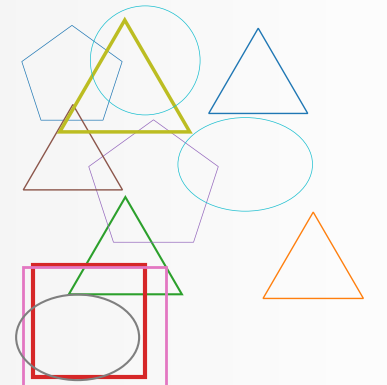[{"shape": "pentagon", "thickness": 0.5, "radius": 0.68, "center": [0.186, 0.798]}, {"shape": "triangle", "thickness": 1, "radius": 0.74, "center": [0.666, 0.779]}, {"shape": "triangle", "thickness": 1, "radius": 0.75, "center": [0.808, 0.3]}, {"shape": "triangle", "thickness": 1.5, "radius": 0.84, "center": [0.324, 0.32]}, {"shape": "square", "thickness": 3, "radius": 0.73, "center": [0.23, 0.166]}, {"shape": "pentagon", "thickness": 0.5, "radius": 0.88, "center": [0.396, 0.513]}, {"shape": "triangle", "thickness": 1, "radius": 0.74, "center": [0.188, 0.581]}, {"shape": "square", "thickness": 2, "radius": 0.92, "center": [0.244, 0.122]}, {"shape": "oval", "thickness": 1.5, "radius": 0.79, "center": [0.2, 0.124]}, {"shape": "triangle", "thickness": 2.5, "radius": 0.97, "center": [0.322, 0.754]}, {"shape": "oval", "thickness": 0.5, "radius": 0.87, "center": [0.633, 0.573]}, {"shape": "circle", "thickness": 0.5, "radius": 0.71, "center": [0.375, 0.843]}]